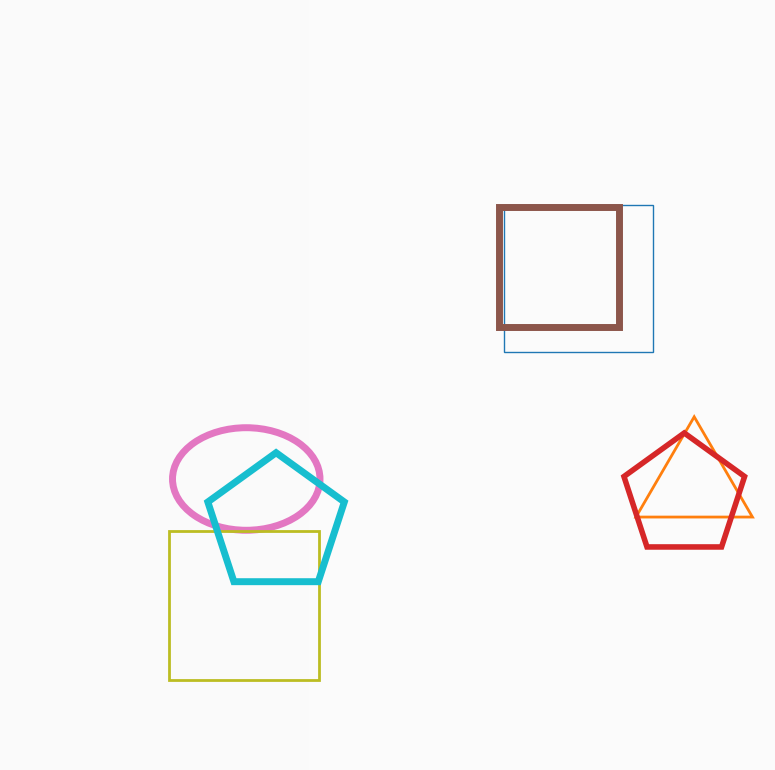[{"shape": "square", "thickness": 0.5, "radius": 0.48, "center": [0.747, 0.639]}, {"shape": "triangle", "thickness": 1, "radius": 0.43, "center": [0.896, 0.372]}, {"shape": "pentagon", "thickness": 2, "radius": 0.41, "center": [0.883, 0.356]}, {"shape": "square", "thickness": 2.5, "radius": 0.39, "center": [0.721, 0.653]}, {"shape": "oval", "thickness": 2.5, "radius": 0.48, "center": [0.318, 0.378]}, {"shape": "square", "thickness": 1, "radius": 0.48, "center": [0.315, 0.214]}, {"shape": "pentagon", "thickness": 2.5, "radius": 0.46, "center": [0.356, 0.319]}]